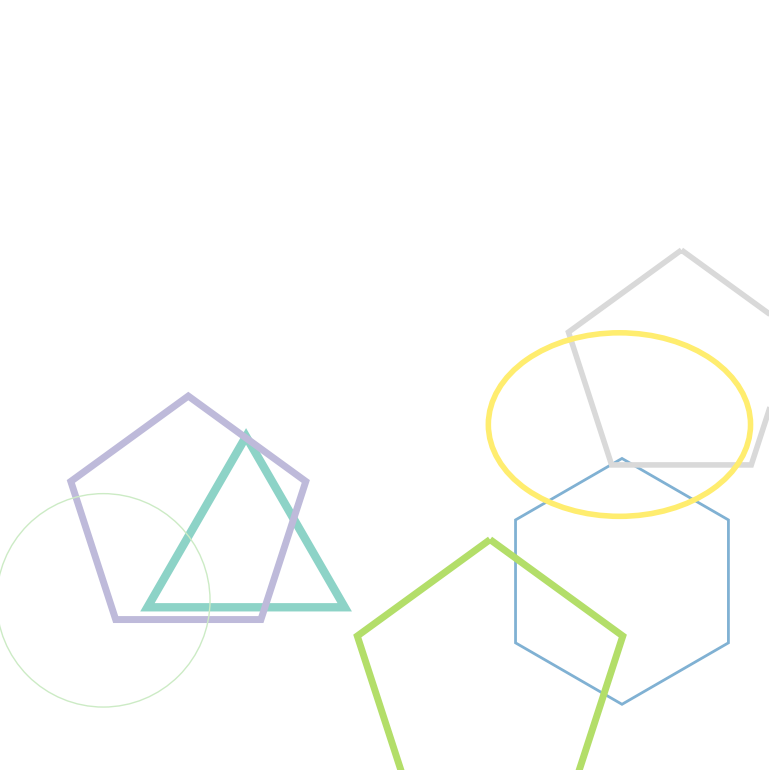[{"shape": "triangle", "thickness": 3, "radius": 0.74, "center": [0.32, 0.285]}, {"shape": "pentagon", "thickness": 2.5, "radius": 0.8, "center": [0.245, 0.325]}, {"shape": "hexagon", "thickness": 1, "radius": 0.8, "center": [0.808, 0.245]}, {"shape": "pentagon", "thickness": 2.5, "radius": 0.91, "center": [0.636, 0.118]}, {"shape": "pentagon", "thickness": 2, "radius": 0.77, "center": [0.885, 0.521]}, {"shape": "circle", "thickness": 0.5, "radius": 0.69, "center": [0.134, 0.22]}, {"shape": "oval", "thickness": 2, "radius": 0.85, "center": [0.804, 0.449]}]